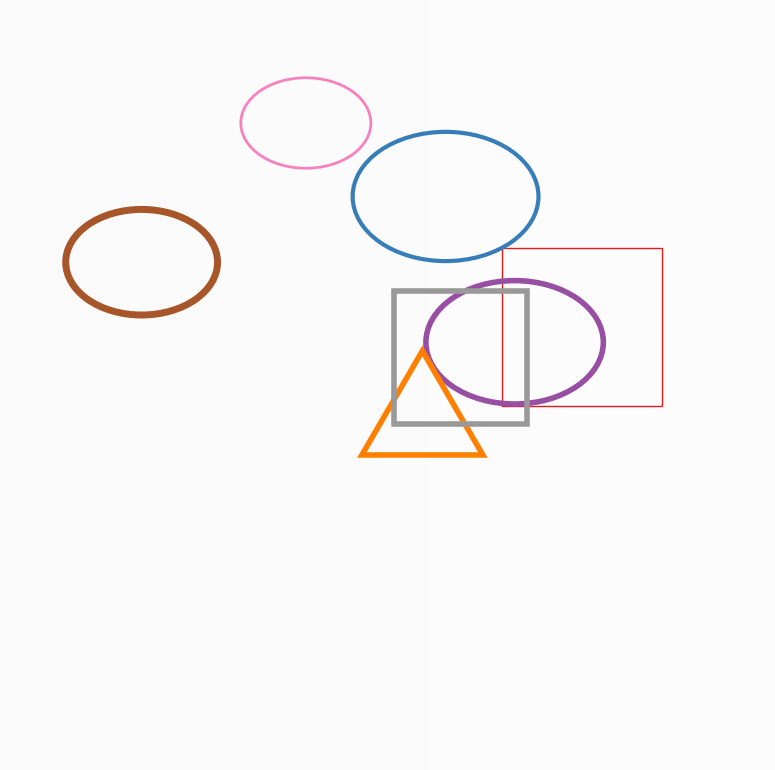[{"shape": "square", "thickness": 0.5, "radius": 0.51, "center": [0.751, 0.576]}, {"shape": "oval", "thickness": 1.5, "radius": 0.6, "center": [0.575, 0.745]}, {"shape": "oval", "thickness": 2, "radius": 0.57, "center": [0.664, 0.555]}, {"shape": "triangle", "thickness": 2, "radius": 0.45, "center": [0.545, 0.454]}, {"shape": "oval", "thickness": 2.5, "radius": 0.49, "center": [0.183, 0.659]}, {"shape": "oval", "thickness": 1, "radius": 0.42, "center": [0.395, 0.84]}, {"shape": "square", "thickness": 2, "radius": 0.43, "center": [0.594, 0.535]}]